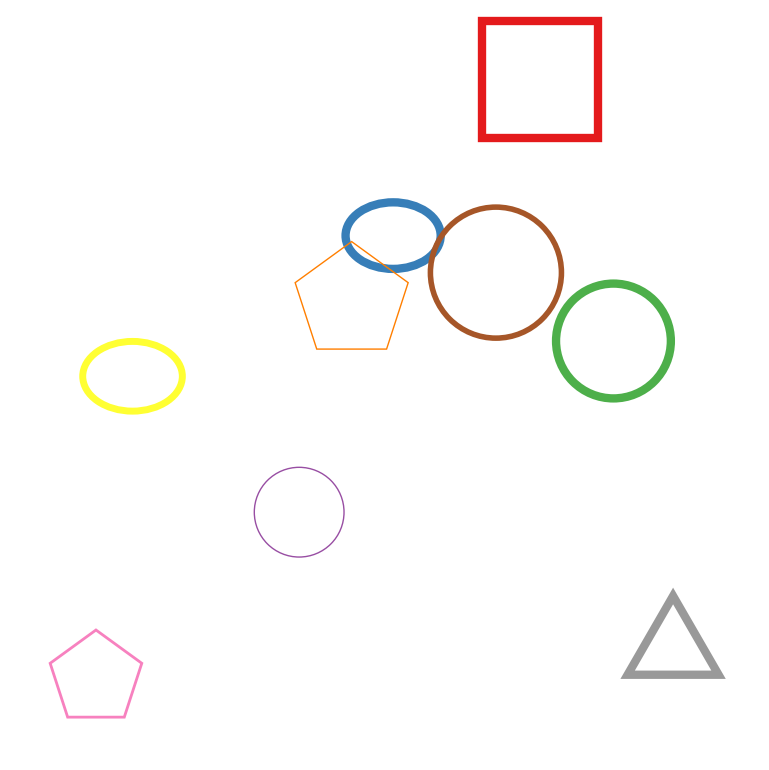[{"shape": "square", "thickness": 3, "radius": 0.38, "center": [0.702, 0.897]}, {"shape": "oval", "thickness": 3, "radius": 0.31, "center": [0.511, 0.694]}, {"shape": "circle", "thickness": 3, "radius": 0.37, "center": [0.797, 0.557]}, {"shape": "circle", "thickness": 0.5, "radius": 0.29, "center": [0.389, 0.335]}, {"shape": "pentagon", "thickness": 0.5, "radius": 0.39, "center": [0.457, 0.609]}, {"shape": "oval", "thickness": 2.5, "radius": 0.32, "center": [0.172, 0.511]}, {"shape": "circle", "thickness": 2, "radius": 0.43, "center": [0.644, 0.646]}, {"shape": "pentagon", "thickness": 1, "radius": 0.31, "center": [0.125, 0.119]}, {"shape": "triangle", "thickness": 3, "radius": 0.34, "center": [0.874, 0.158]}]